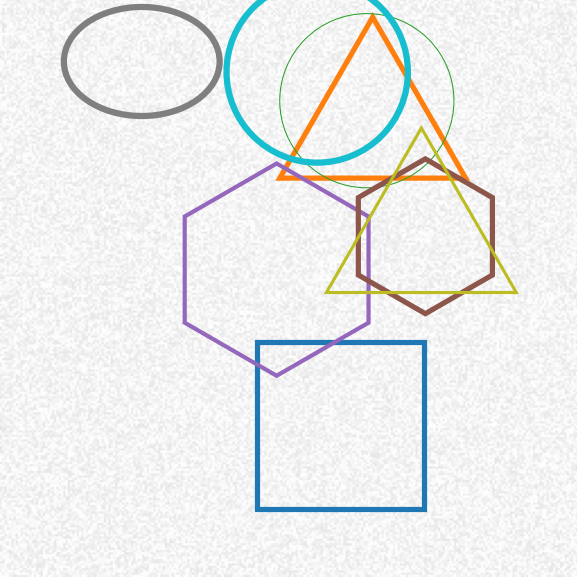[{"shape": "square", "thickness": 2.5, "radius": 0.73, "center": [0.59, 0.262]}, {"shape": "triangle", "thickness": 2.5, "radius": 0.93, "center": [0.645, 0.784]}, {"shape": "circle", "thickness": 0.5, "radius": 0.75, "center": [0.635, 0.825]}, {"shape": "hexagon", "thickness": 2, "radius": 0.92, "center": [0.479, 0.532]}, {"shape": "hexagon", "thickness": 2.5, "radius": 0.67, "center": [0.737, 0.59]}, {"shape": "oval", "thickness": 3, "radius": 0.67, "center": [0.245, 0.893]}, {"shape": "triangle", "thickness": 1.5, "radius": 0.95, "center": [0.73, 0.588]}, {"shape": "circle", "thickness": 3, "radius": 0.79, "center": [0.549, 0.875]}]